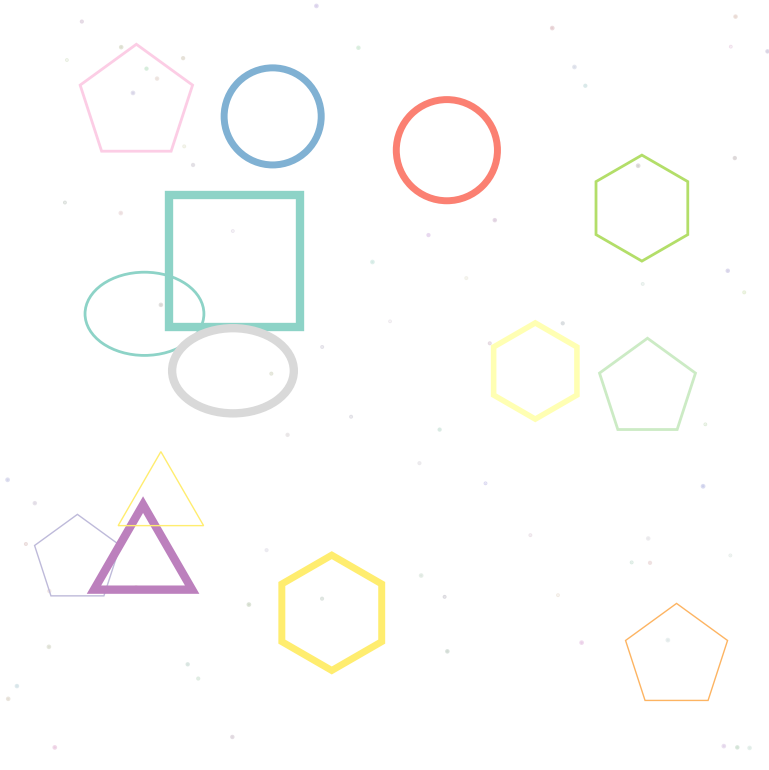[{"shape": "square", "thickness": 3, "radius": 0.43, "center": [0.305, 0.661]}, {"shape": "oval", "thickness": 1, "radius": 0.39, "center": [0.188, 0.592]}, {"shape": "hexagon", "thickness": 2, "radius": 0.31, "center": [0.695, 0.518]}, {"shape": "pentagon", "thickness": 0.5, "radius": 0.29, "center": [0.101, 0.273]}, {"shape": "circle", "thickness": 2.5, "radius": 0.33, "center": [0.58, 0.805]}, {"shape": "circle", "thickness": 2.5, "radius": 0.32, "center": [0.354, 0.849]}, {"shape": "pentagon", "thickness": 0.5, "radius": 0.35, "center": [0.879, 0.147]}, {"shape": "hexagon", "thickness": 1, "radius": 0.34, "center": [0.834, 0.73]}, {"shape": "pentagon", "thickness": 1, "radius": 0.38, "center": [0.177, 0.866]}, {"shape": "oval", "thickness": 3, "radius": 0.4, "center": [0.303, 0.518]}, {"shape": "triangle", "thickness": 3, "radius": 0.37, "center": [0.186, 0.271]}, {"shape": "pentagon", "thickness": 1, "radius": 0.33, "center": [0.841, 0.495]}, {"shape": "hexagon", "thickness": 2.5, "radius": 0.37, "center": [0.431, 0.204]}, {"shape": "triangle", "thickness": 0.5, "radius": 0.32, "center": [0.209, 0.349]}]